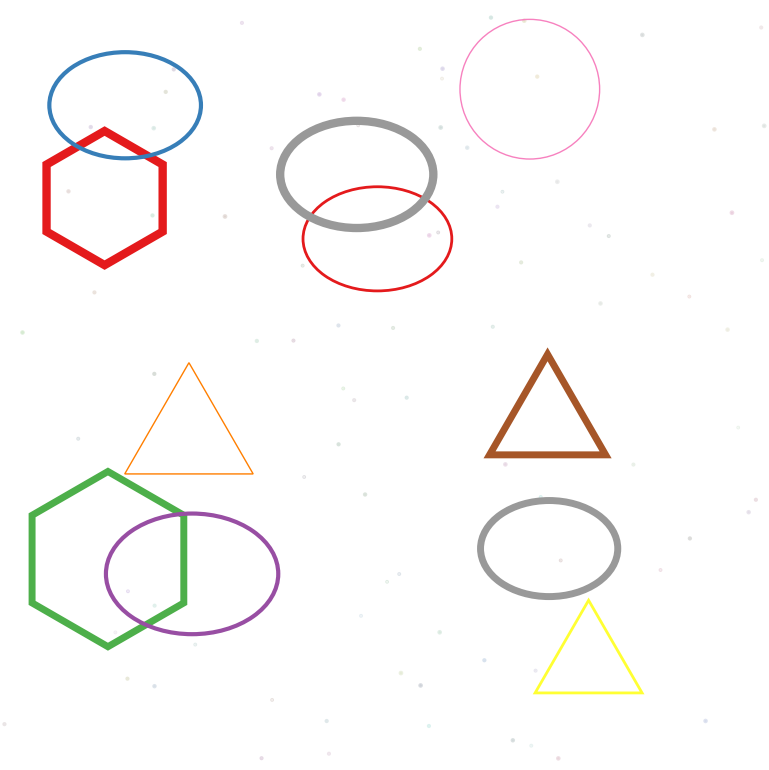[{"shape": "hexagon", "thickness": 3, "radius": 0.44, "center": [0.136, 0.743]}, {"shape": "oval", "thickness": 1, "radius": 0.48, "center": [0.49, 0.69]}, {"shape": "oval", "thickness": 1.5, "radius": 0.49, "center": [0.163, 0.863]}, {"shape": "hexagon", "thickness": 2.5, "radius": 0.57, "center": [0.14, 0.274]}, {"shape": "oval", "thickness": 1.5, "radius": 0.56, "center": [0.249, 0.255]}, {"shape": "triangle", "thickness": 0.5, "radius": 0.48, "center": [0.245, 0.433]}, {"shape": "triangle", "thickness": 1, "radius": 0.4, "center": [0.764, 0.14]}, {"shape": "triangle", "thickness": 2.5, "radius": 0.44, "center": [0.711, 0.453]}, {"shape": "circle", "thickness": 0.5, "radius": 0.45, "center": [0.688, 0.884]}, {"shape": "oval", "thickness": 3, "radius": 0.5, "center": [0.463, 0.773]}, {"shape": "oval", "thickness": 2.5, "radius": 0.45, "center": [0.713, 0.288]}]